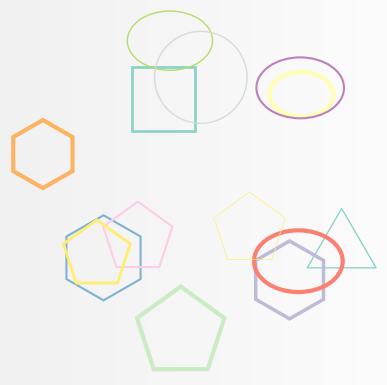[{"shape": "triangle", "thickness": 1, "radius": 0.51, "center": [0.882, 0.356]}, {"shape": "square", "thickness": 2, "radius": 0.41, "center": [0.422, 0.743]}, {"shape": "oval", "thickness": 3, "radius": 0.41, "center": [0.778, 0.755]}, {"shape": "hexagon", "thickness": 2.5, "radius": 0.51, "center": [0.747, 0.273]}, {"shape": "oval", "thickness": 3, "radius": 0.57, "center": [0.77, 0.322]}, {"shape": "hexagon", "thickness": 1.5, "radius": 0.55, "center": [0.267, 0.33]}, {"shape": "hexagon", "thickness": 3, "radius": 0.44, "center": [0.111, 0.6]}, {"shape": "oval", "thickness": 1, "radius": 0.55, "center": [0.439, 0.894]}, {"shape": "pentagon", "thickness": 1.5, "radius": 0.47, "center": [0.356, 0.382]}, {"shape": "circle", "thickness": 1, "radius": 0.6, "center": [0.518, 0.799]}, {"shape": "oval", "thickness": 1.5, "radius": 0.57, "center": [0.775, 0.772]}, {"shape": "pentagon", "thickness": 3, "radius": 0.59, "center": [0.466, 0.137]}, {"shape": "pentagon", "thickness": 2, "radius": 0.45, "center": [0.25, 0.338]}, {"shape": "pentagon", "thickness": 0.5, "radius": 0.48, "center": [0.644, 0.404]}]